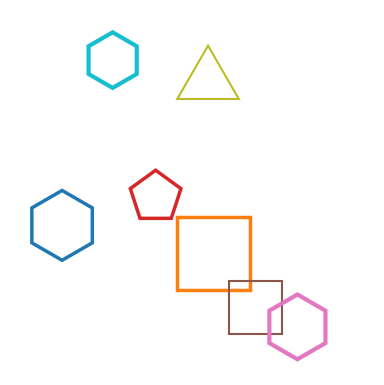[{"shape": "hexagon", "thickness": 2.5, "radius": 0.45, "center": [0.161, 0.415]}, {"shape": "square", "thickness": 2.5, "radius": 0.47, "center": [0.555, 0.342]}, {"shape": "pentagon", "thickness": 2.5, "radius": 0.35, "center": [0.404, 0.489]}, {"shape": "square", "thickness": 1.5, "radius": 0.34, "center": [0.664, 0.202]}, {"shape": "hexagon", "thickness": 3, "radius": 0.42, "center": [0.773, 0.151]}, {"shape": "triangle", "thickness": 1.5, "radius": 0.46, "center": [0.54, 0.789]}, {"shape": "hexagon", "thickness": 3, "radius": 0.36, "center": [0.293, 0.844]}]